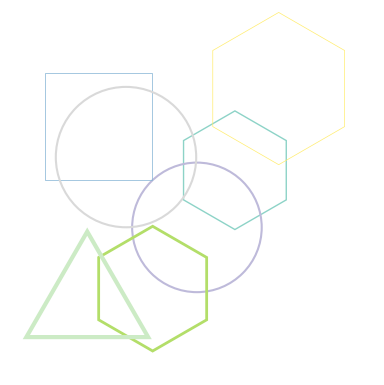[{"shape": "hexagon", "thickness": 1, "radius": 0.77, "center": [0.61, 0.558]}, {"shape": "circle", "thickness": 1.5, "radius": 0.84, "center": [0.512, 0.409]}, {"shape": "square", "thickness": 0.5, "radius": 0.69, "center": [0.256, 0.671]}, {"shape": "hexagon", "thickness": 2, "radius": 0.81, "center": [0.397, 0.25]}, {"shape": "circle", "thickness": 1.5, "radius": 0.91, "center": [0.327, 0.592]}, {"shape": "triangle", "thickness": 3, "radius": 0.91, "center": [0.227, 0.216]}, {"shape": "hexagon", "thickness": 0.5, "radius": 0.99, "center": [0.724, 0.77]}]